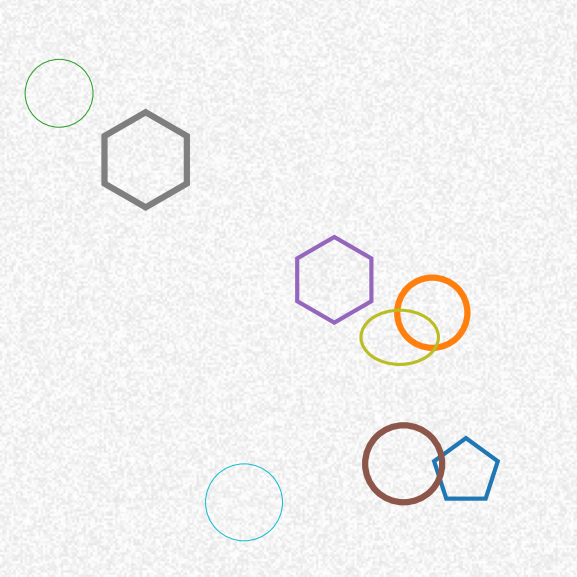[{"shape": "pentagon", "thickness": 2, "radius": 0.29, "center": [0.807, 0.183]}, {"shape": "circle", "thickness": 3, "radius": 0.3, "center": [0.749, 0.458]}, {"shape": "circle", "thickness": 0.5, "radius": 0.29, "center": [0.102, 0.838]}, {"shape": "hexagon", "thickness": 2, "radius": 0.37, "center": [0.579, 0.515]}, {"shape": "circle", "thickness": 3, "radius": 0.33, "center": [0.699, 0.196]}, {"shape": "hexagon", "thickness": 3, "radius": 0.41, "center": [0.252, 0.722]}, {"shape": "oval", "thickness": 1.5, "radius": 0.34, "center": [0.692, 0.415]}, {"shape": "circle", "thickness": 0.5, "radius": 0.33, "center": [0.423, 0.129]}]